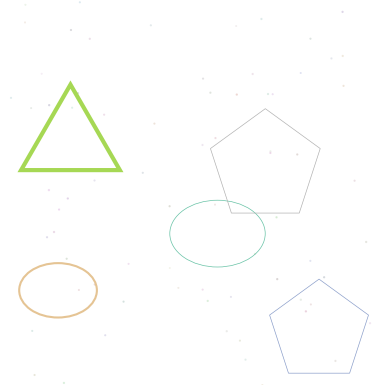[{"shape": "oval", "thickness": 0.5, "radius": 0.62, "center": [0.565, 0.393]}, {"shape": "pentagon", "thickness": 0.5, "radius": 0.68, "center": [0.829, 0.14]}, {"shape": "triangle", "thickness": 3, "radius": 0.74, "center": [0.183, 0.632]}, {"shape": "oval", "thickness": 1.5, "radius": 0.5, "center": [0.151, 0.246]}, {"shape": "pentagon", "thickness": 0.5, "radius": 0.75, "center": [0.689, 0.568]}]